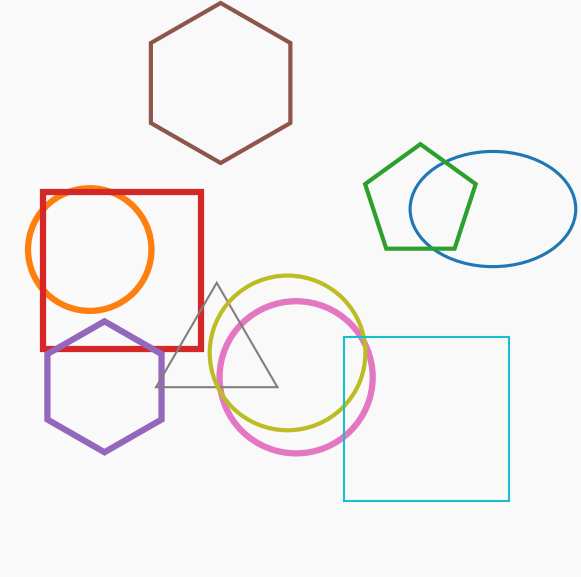[{"shape": "oval", "thickness": 1.5, "radius": 0.71, "center": [0.848, 0.637]}, {"shape": "circle", "thickness": 3, "radius": 0.53, "center": [0.154, 0.567]}, {"shape": "pentagon", "thickness": 2, "radius": 0.5, "center": [0.723, 0.649]}, {"shape": "square", "thickness": 3, "radius": 0.68, "center": [0.21, 0.53]}, {"shape": "hexagon", "thickness": 3, "radius": 0.57, "center": [0.18, 0.329]}, {"shape": "hexagon", "thickness": 2, "radius": 0.69, "center": [0.38, 0.855]}, {"shape": "circle", "thickness": 3, "radius": 0.66, "center": [0.509, 0.346]}, {"shape": "triangle", "thickness": 1, "radius": 0.6, "center": [0.373, 0.389]}, {"shape": "circle", "thickness": 2, "radius": 0.67, "center": [0.495, 0.388]}, {"shape": "square", "thickness": 1, "radius": 0.71, "center": [0.733, 0.274]}]